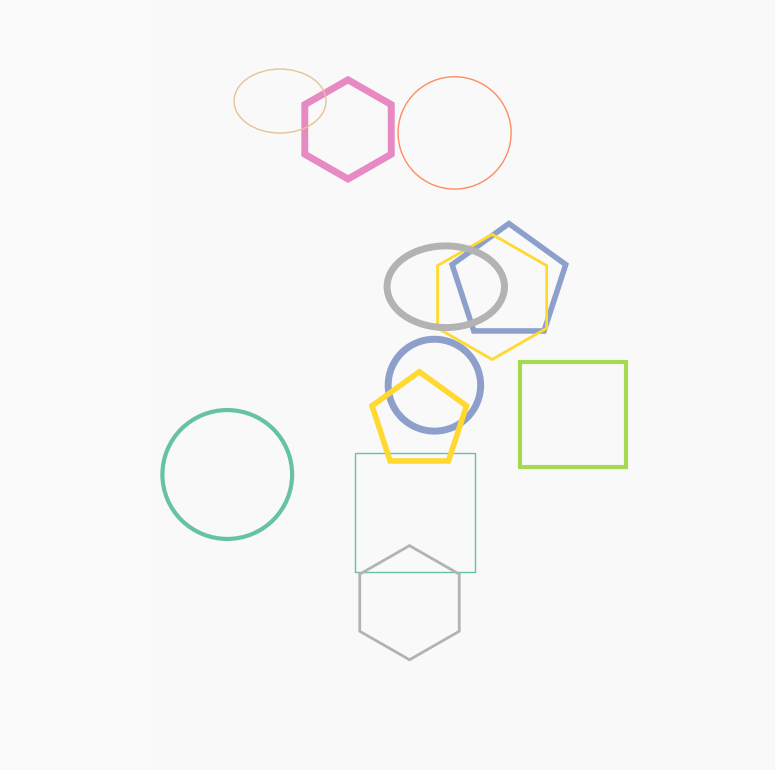[{"shape": "circle", "thickness": 1.5, "radius": 0.42, "center": [0.293, 0.384]}, {"shape": "square", "thickness": 0.5, "radius": 0.39, "center": [0.535, 0.335]}, {"shape": "circle", "thickness": 0.5, "radius": 0.36, "center": [0.587, 0.827]}, {"shape": "pentagon", "thickness": 2, "radius": 0.39, "center": [0.657, 0.633]}, {"shape": "circle", "thickness": 2.5, "radius": 0.3, "center": [0.561, 0.5]}, {"shape": "hexagon", "thickness": 2.5, "radius": 0.32, "center": [0.449, 0.832]}, {"shape": "square", "thickness": 1.5, "radius": 0.34, "center": [0.739, 0.461]}, {"shape": "hexagon", "thickness": 1, "radius": 0.41, "center": [0.635, 0.614]}, {"shape": "pentagon", "thickness": 2, "radius": 0.32, "center": [0.541, 0.453]}, {"shape": "oval", "thickness": 0.5, "radius": 0.3, "center": [0.361, 0.869]}, {"shape": "oval", "thickness": 2.5, "radius": 0.38, "center": [0.575, 0.628]}, {"shape": "hexagon", "thickness": 1, "radius": 0.37, "center": [0.528, 0.217]}]